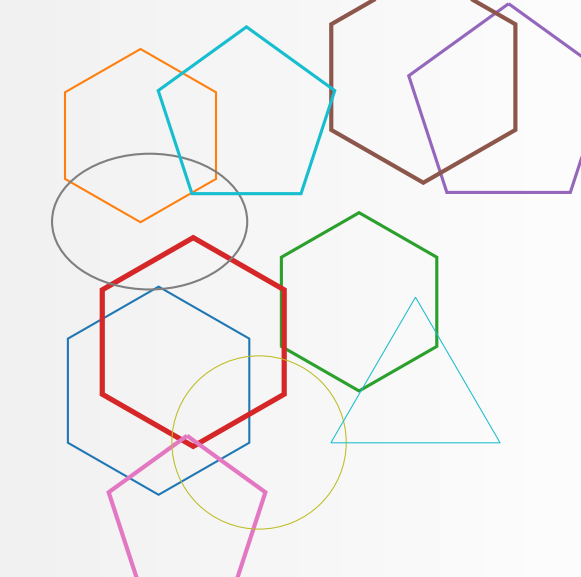[{"shape": "hexagon", "thickness": 1, "radius": 0.9, "center": [0.273, 0.323]}, {"shape": "hexagon", "thickness": 1, "radius": 0.75, "center": [0.242, 0.764]}, {"shape": "hexagon", "thickness": 1.5, "radius": 0.77, "center": [0.618, 0.476]}, {"shape": "hexagon", "thickness": 2.5, "radius": 0.9, "center": [0.332, 0.407]}, {"shape": "pentagon", "thickness": 1.5, "radius": 0.9, "center": [0.875, 0.812]}, {"shape": "hexagon", "thickness": 2, "radius": 0.91, "center": [0.728, 0.866]}, {"shape": "pentagon", "thickness": 2, "radius": 0.71, "center": [0.322, 0.103]}, {"shape": "oval", "thickness": 1, "radius": 0.84, "center": [0.257, 0.615]}, {"shape": "circle", "thickness": 0.5, "radius": 0.75, "center": [0.446, 0.233]}, {"shape": "triangle", "thickness": 0.5, "radius": 0.84, "center": [0.715, 0.316]}, {"shape": "pentagon", "thickness": 1.5, "radius": 0.8, "center": [0.424, 0.793]}]